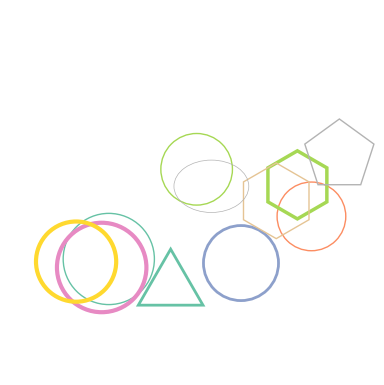[{"shape": "circle", "thickness": 1, "radius": 0.59, "center": [0.283, 0.327]}, {"shape": "triangle", "thickness": 2, "radius": 0.48, "center": [0.443, 0.256]}, {"shape": "circle", "thickness": 1, "radius": 0.45, "center": [0.809, 0.438]}, {"shape": "circle", "thickness": 2, "radius": 0.49, "center": [0.626, 0.317]}, {"shape": "circle", "thickness": 3, "radius": 0.58, "center": [0.264, 0.305]}, {"shape": "hexagon", "thickness": 2.5, "radius": 0.44, "center": [0.772, 0.52]}, {"shape": "circle", "thickness": 1, "radius": 0.46, "center": [0.511, 0.56]}, {"shape": "circle", "thickness": 3, "radius": 0.52, "center": [0.198, 0.321]}, {"shape": "hexagon", "thickness": 1, "radius": 0.49, "center": [0.718, 0.478]}, {"shape": "pentagon", "thickness": 1, "radius": 0.47, "center": [0.881, 0.597]}, {"shape": "oval", "thickness": 0.5, "radius": 0.49, "center": [0.549, 0.516]}]